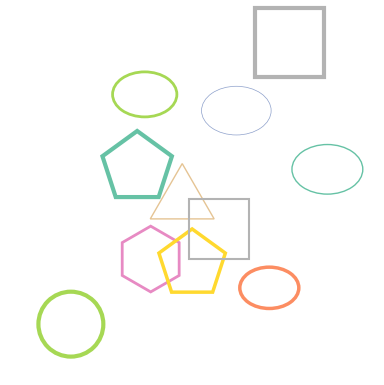[{"shape": "pentagon", "thickness": 3, "radius": 0.47, "center": [0.356, 0.565]}, {"shape": "oval", "thickness": 1, "radius": 0.46, "center": [0.85, 0.56]}, {"shape": "oval", "thickness": 2.5, "radius": 0.38, "center": [0.7, 0.252]}, {"shape": "oval", "thickness": 0.5, "radius": 0.45, "center": [0.614, 0.713]}, {"shape": "hexagon", "thickness": 2, "radius": 0.43, "center": [0.391, 0.327]}, {"shape": "oval", "thickness": 2, "radius": 0.42, "center": [0.376, 0.755]}, {"shape": "circle", "thickness": 3, "radius": 0.42, "center": [0.184, 0.158]}, {"shape": "pentagon", "thickness": 2.5, "radius": 0.45, "center": [0.499, 0.315]}, {"shape": "triangle", "thickness": 1, "radius": 0.48, "center": [0.473, 0.479]}, {"shape": "square", "thickness": 1.5, "radius": 0.39, "center": [0.568, 0.406]}, {"shape": "square", "thickness": 3, "radius": 0.45, "center": [0.752, 0.889]}]